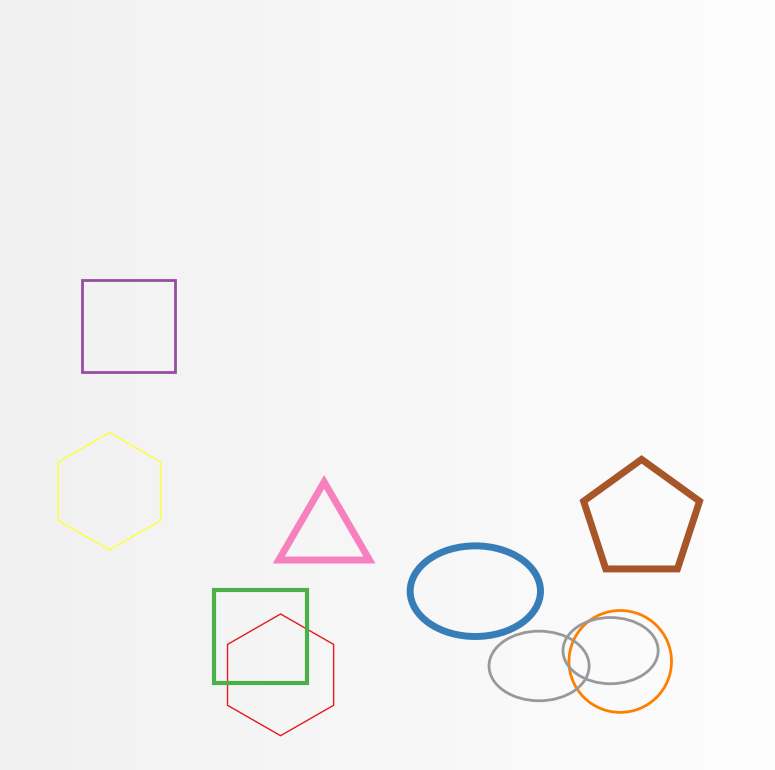[{"shape": "hexagon", "thickness": 0.5, "radius": 0.4, "center": [0.362, 0.124]}, {"shape": "oval", "thickness": 2.5, "radius": 0.42, "center": [0.613, 0.232]}, {"shape": "square", "thickness": 1.5, "radius": 0.3, "center": [0.336, 0.173]}, {"shape": "square", "thickness": 1, "radius": 0.3, "center": [0.166, 0.576]}, {"shape": "circle", "thickness": 1, "radius": 0.33, "center": [0.8, 0.141]}, {"shape": "hexagon", "thickness": 0.5, "radius": 0.38, "center": [0.141, 0.362]}, {"shape": "pentagon", "thickness": 2.5, "radius": 0.39, "center": [0.828, 0.325]}, {"shape": "triangle", "thickness": 2.5, "radius": 0.34, "center": [0.418, 0.306]}, {"shape": "oval", "thickness": 1, "radius": 0.32, "center": [0.696, 0.135]}, {"shape": "oval", "thickness": 1, "radius": 0.31, "center": [0.788, 0.155]}]